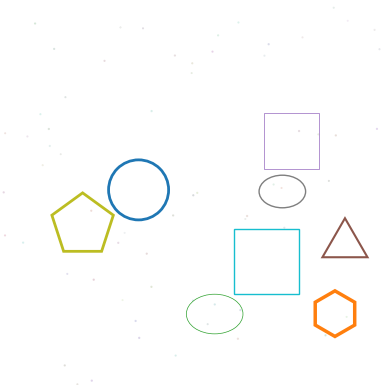[{"shape": "circle", "thickness": 2, "radius": 0.39, "center": [0.36, 0.507]}, {"shape": "hexagon", "thickness": 2.5, "radius": 0.3, "center": [0.87, 0.185]}, {"shape": "oval", "thickness": 0.5, "radius": 0.37, "center": [0.558, 0.184]}, {"shape": "square", "thickness": 0.5, "radius": 0.36, "center": [0.757, 0.634]}, {"shape": "triangle", "thickness": 1.5, "radius": 0.34, "center": [0.896, 0.366]}, {"shape": "oval", "thickness": 1, "radius": 0.3, "center": [0.733, 0.503]}, {"shape": "pentagon", "thickness": 2, "radius": 0.42, "center": [0.215, 0.415]}, {"shape": "square", "thickness": 1, "radius": 0.43, "center": [0.692, 0.321]}]